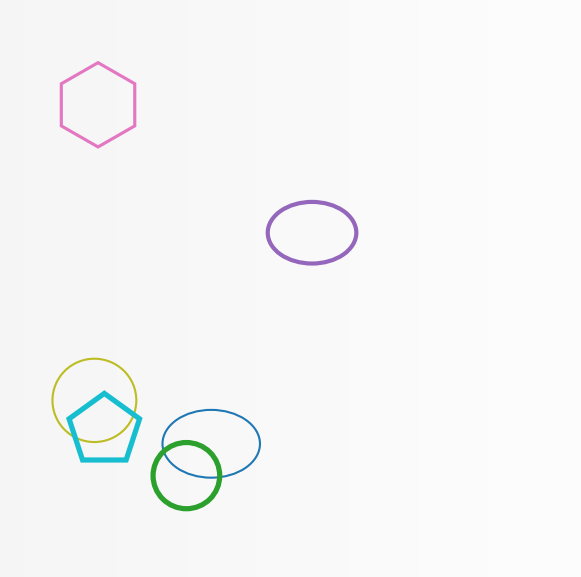[{"shape": "oval", "thickness": 1, "radius": 0.42, "center": [0.363, 0.231]}, {"shape": "circle", "thickness": 2.5, "radius": 0.29, "center": [0.321, 0.176]}, {"shape": "oval", "thickness": 2, "radius": 0.38, "center": [0.537, 0.596]}, {"shape": "hexagon", "thickness": 1.5, "radius": 0.36, "center": [0.169, 0.818]}, {"shape": "circle", "thickness": 1, "radius": 0.36, "center": [0.162, 0.306]}, {"shape": "pentagon", "thickness": 2.5, "radius": 0.32, "center": [0.179, 0.254]}]